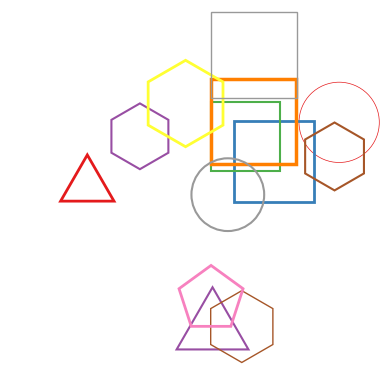[{"shape": "circle", "thickness": 0.5, "radius": 0.52, "center": [0.881, 0.682]}, {"shape": "triangle", "thickness": 2, "radius": 0.4, "center": [0.227, 0.518]}, {"shape": "square", "thickness": 2, "radius": 0.52, "center": [0.712, 0.581]}, {"shape": "square", "thickness": 1.5, "radius": 0.45, "center": [0.638, 0.647]}, {"shape": "triangle", "thickness": 1.5, "radius": 0.54, "center": [0.552, 0.146]}, {"shape": "hexagon", "thickness": 1.5, "radius": 0.43, "center": [0.363, 0.646]}, {"shape": "square", "thickness": 2.5, "radius": 0.55, "center": [0.659, 0.684]}, {"shape": "hexagon", "thickness": 2, "radius": 0.56, "center": [0.482, 0.731]}, {"shape": "hexagon", "thickness": 1.5, "radius": 0.44, "center": [0.869, 0.594]}, {"shape": "hexagon", "thickness": 1, "radius": 0.47, "center": [0.628, 0.152]}, {"shape": "pentagon", "thickness": 2, "radius": 0.44, "center": [0.548, 0.223]}, {"shape": "square", "thickness": 1, "radius": 0.56, "center": [0.659, 0.856]}, {"shape": "circle", "thickness": 1.5, "radius": 0.47, "center": [0.592, 0.494]}]